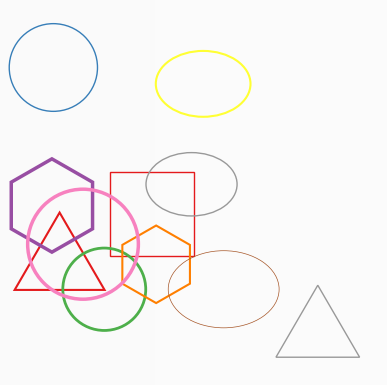[{"shape": "square", "thickness": 1, "radius": 0.54, "center": [0.392, 0.444]}, {"shape": "triangle", "thickness": 1.5, "radius": 0.67, "center": [0.154, 0.314]}, {"shape": "circle", "thickness": 1, "radius": 0.57, "center": [0.138, 0.825]}, {"shape": "circle", "thickness": 2, "radius": 0.54, "center": [0.269, 0.249]}, {"shape": "hexagon", "thickness": 2.5, "radius": 0.61, "center": [0.134, 0.466]}, {"shape": "hexagon", "thickness": 1.5, "radius": 0.5, "center": [0.403, 0.314]}, {"shape": "oval", "thickness": 1.5, "radius": 0.61, "center": [0.524, 0.782]}, {"shape": "oval", "thickness": 0.5, "radius": 0.72, "center": [0.577, 0.249]}, {"shape": "circle", "thickness": 2.5, "radius": 0.71, "center": [0.214, 0.366]}, {"shape": "triangle", "thickness": 1, "radius": 0.62, "center": [0.82, 0.134]}, {"shape": "oval", "thickness": 1, "radius": 0.59, "center": [0.494, 0.521]}]